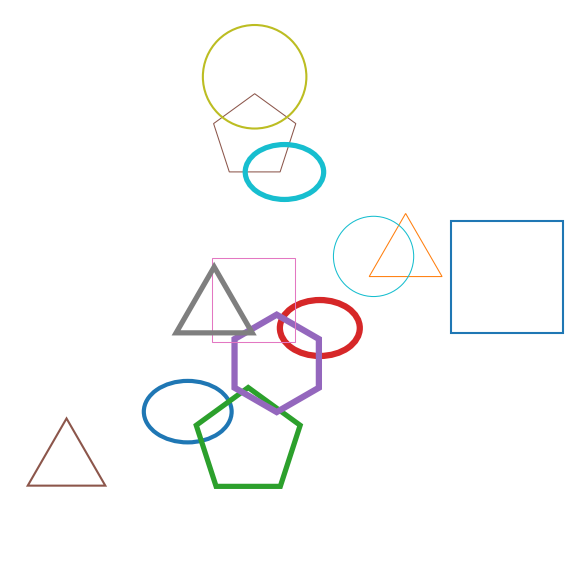[{"shape": "oval", "thickness": 2, "radius": 0.38, "center": [0.325, 0.286]}, {"shape": "square", "thickness": 1, "radius": 0.48, "center": [0.878, 0.52]}, {"shape": "triangle", "thickness": 0.5, "radius": 0.36, "center": [0.702, 0.557]}, {"shape": "pentagon", "thickness": 2.5, "radius": 0.47, "center": [0.43, 0.233]}, {"shape": "oval", "thickness": 3, "radius": 0.35, "center": [0.554, 0.431]}, {"shape": "hexagon", "thickness": 3, "radius": 0.42, "center": [0.479, 0.37]}, {"shape": "triangle", "thickness": 1, "radius": 0.39, "center": [0.115, 0.197]}, {"shape": "pentagon", "thickness": 0.5, "radius": 0.37, "center": [0.441, 0.762]}, {"shape": "square", "thickness": 0.5, "radius": 0.36, "center": [0.439, 0.479]}, {"shape": "triangle", "thickness": 2.5, "radius": 0.38, "center": [0.371, 0.461]}, {"shape": "circle", "thickness": 1, "radius": 0.45, "center": [0.441, 0.866]}, {"shape": "circle", "thickness": 0.5, "radius": 0.35, "center": [0.647, 0.555]}, {"shape": "oval", "thickness": 2.5, "radius": 0.34, "center": [0.493, 0.701]}]